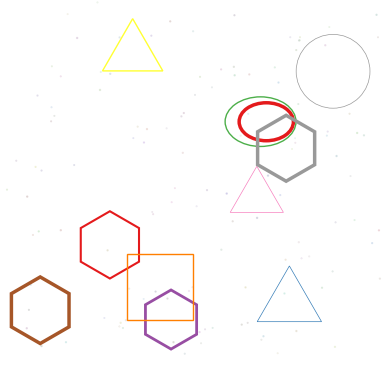[{"shape": "oval", "thickness": 2.5, "radius": 0.35, "center": [0.692, 0.684]}, {"shape": "hexagon", "thickness": 1.5, "radius": 0.44, "center": [0.285, 0.364]}, {"shape": "triangle", "thickness": 0.5, "radius": 0.48, "center": [0.752, 0.213]}, {"shape": "oval", "thickness": 1, "radius": 0.46, "center": [0.677, 0.684]}, {"shape": "hexagon", "thickness": 2, "radius": 0.38, "center": [0.444, 0.17]}, {"shape": "square", "thickness": 1, "radius": 0.43, "center": [0.416, 0.254]}, {"shape": "triangle", "thickness": 1, "radius": 0.45, "center": [0.345, 0.861]}, {"shape": "hexagon", "thickness": 2.5, "radius": 0.43, "center": [0.104, 0.194]}, {"shape": "triangle", "thickness": 0.5, "radius": 0.4, "center": [0.667, 0.488]}, {"shape": "hexagon", "thickness": 2.5, "radius": 0.43, "center": [0.743, 0.615]}, {"shape": "circle", "thickness": 0.5, "radius": 0.48, "center": [0.865, 0.815]}]